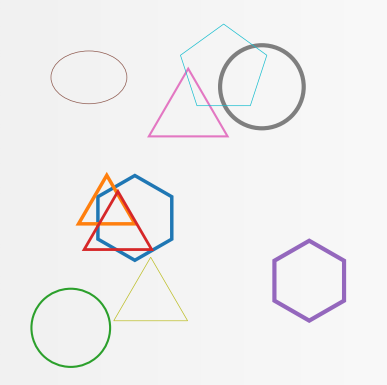[{"shape": "hexagon", "thickness": 2.5, "radius": 0.55, "center": [0.348, 0.434]}, {"shape": "triangle", "thickness": 2.5, "radius": 0.42, "center": [0.276, 0.461]}, {"shape": "circle", "thickness": 1.5, "radius": 0.51, "center": [0.183, 0.149]}, {"shape": "triangle", "thickness": 2, "radius": 0.5, "center": [0.304, 0.402]}, {"shape": "hexagon", "thickness": 3, "radius": 0.52, "center": [0.798, 0.271]}, {"shape": "oval", "thickness": 0.5, "radius": 0.49, "center": [0.229, 0.799]}, {"shape": "triangle", "thickness": 1.5, "radius": 0.59, "center": [0.486, 0.704]}, {"shape": "circle", "thickness": 3, "radius": 0.54, "center": [0.676, 0.775]}, {"shape": "triangle", "thickness": 0.5, "radius": 0.55, "center": [0.389, 0.222]}, {"shape": "pentagon", "thickness": 0.5, "radius": 0.59, "center": [0.577, 0.82]}]